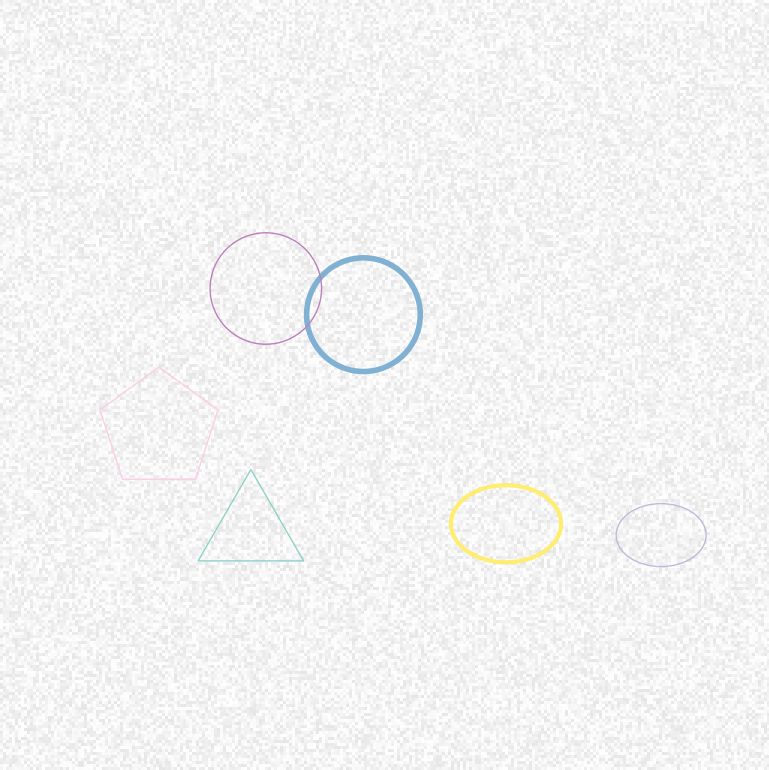[{"shape": "triangle", "thickness": 0.5, "radius": 0.4, "center": [0.326, 0.311]}, {"shape": "oval", "thickness": 0.5, "radius": 0.29, "center": [0.859, 0.305]}, {"shape": "circle", "thickness": 2, "radius": 0.37, "center": [0.472, 0.591]}, {"shape": "pentagon", "thickness": 0.5, "radius": 0.4, "center": [0.206, 0.443]}, {"shape": "circle", "thickness": 0.5, "radius": 0.36, "center": [0.345, 0.625]}, {"shape": "oval", "thickness": 1.5, "radius": 0.36, "center": [0.657, 0.32]}]